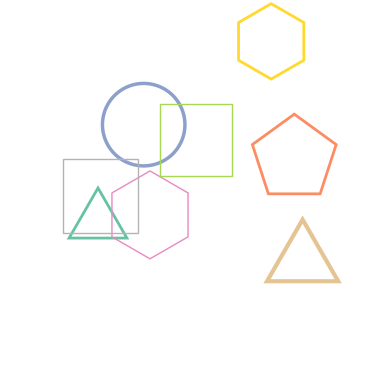[{"shape": "triangle", "thickness": 2, "radius": 0.43, "center": [0.255, 0.425]}, {"shape": "pentagon", "thickness": 2, "radius": 0.57, "center": [0.764, 0.589]}, {"shape": "circle", "thickness": 2.5, "radius": 0.54, "center": [0.373, 0.676]}, {"shape": "hexagon", "thickness": 1, "radius": 0.57, "center": [0.39, 0.442]}, {"shape": "square", "thickness": 1, "radius": 0.47, "center": [0.509, 0.637]}, {"shape": "hexagon", "thickness": 2, "radius": 0.49, "center": [0.704, 0.893]}, {"shape": "triangle", "thickness": 3, "radius": 0.53, "center": [0.786, 0.323]}, {"shape": "square", "thickness": 1, "radius": 0.48, "center": [0.262, 0.49]}]